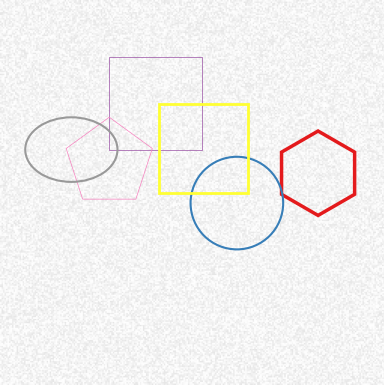[{"shape": "hexagon", "thickness": 2.5, "radius": 0.55, "center": [0.826, 0.55]}, {"shape": "circle", "thickness": 1.5, "radius": 0.6, "center": [0.615, 0.473]}, {"shape": "square", "thickness": 0.5, "radius": 0.6, "center": [0.404, 0.731]}, {"shape": "square", "thickness": 2, "radius": 0.58, "center": [0.529, 0.614]}, {"shape": "pentagon", "thickness": 0.5, "radius": 0.59, "center": [0.284, 0.578]}, {"shape": "oval", "thickness": 1.5, "radius": 0.6, "center": [0.185, 0.611]}]